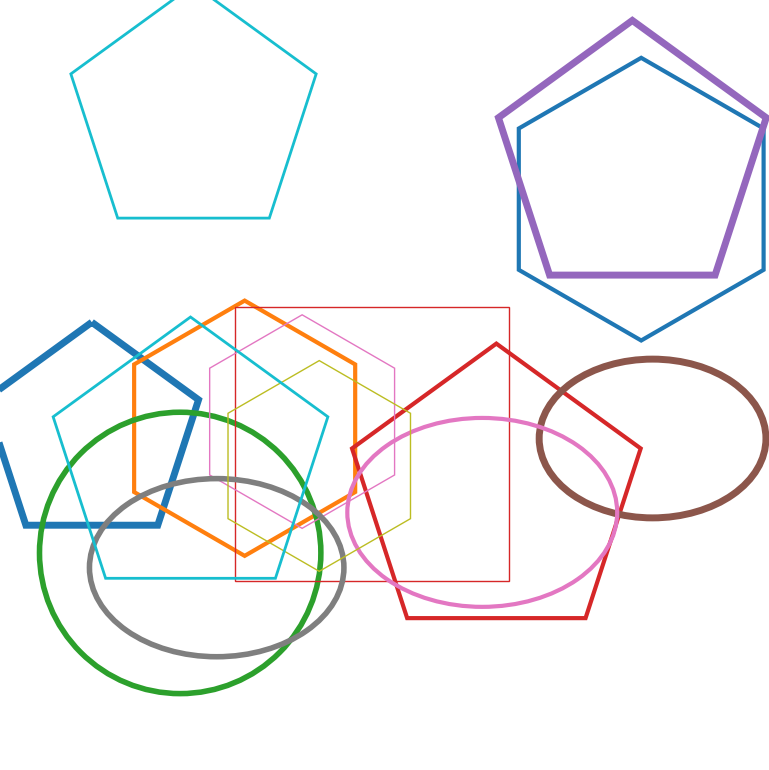[{"shape": "hexagon", "thickness": 1.5, "radius": 0.92, "center": [0.833, 0.741]}, {"shape": "pentagon", "thickness": 2.5, "radius": 0.73, "center": [0.119, 0.436]}, {"shape": "hexagon", "thickness": 1.5, "radius": 0.83, "center": [0.318, 0.444]}, {"shape": "circle", "thickness": 2, "radius": 0.91, "center": [0.234, 0.282]}, {"shape": "square", "thickness": 0.5, "radius": 0.89, "center": [0.483, 0.423]}, {"shape": "pentagon", "thickness": 1.5, "radius": 0.99, "center": [0.645, 0.357]}, {"shape": "pentagon", "thickness": 2.5, "radius": 0.91, "center": [0.821, 0.791]}, {"shape": "oval", "thickness": 2.5, "radius": 0.74, "center": [0.847, 0.431]}, {"shape": "oval", "thickness": 1.5, "radius": 0.88, "center": [0.626, 0.335]}, {"shape": "hexagon", "thickness": 0.5, "radius": 0.69, "center": [0.392, 0.452]}, {"shape": "oval", "thickness": 2, "radius": 0.83, "center": [0.281, 0.263]}, {"shape": "hexagon", "thickness": 0.5, "radius": 0.68, "center": [0.415, 0.395]}, {"shape": "pentagon", "thickness": 1, "radius": 0.84, "center": [0.251, 0.852]}, {"shape": "pentagon", "thickness": 1, "radius": 0.94, "center": [0.247, 0.401]}]